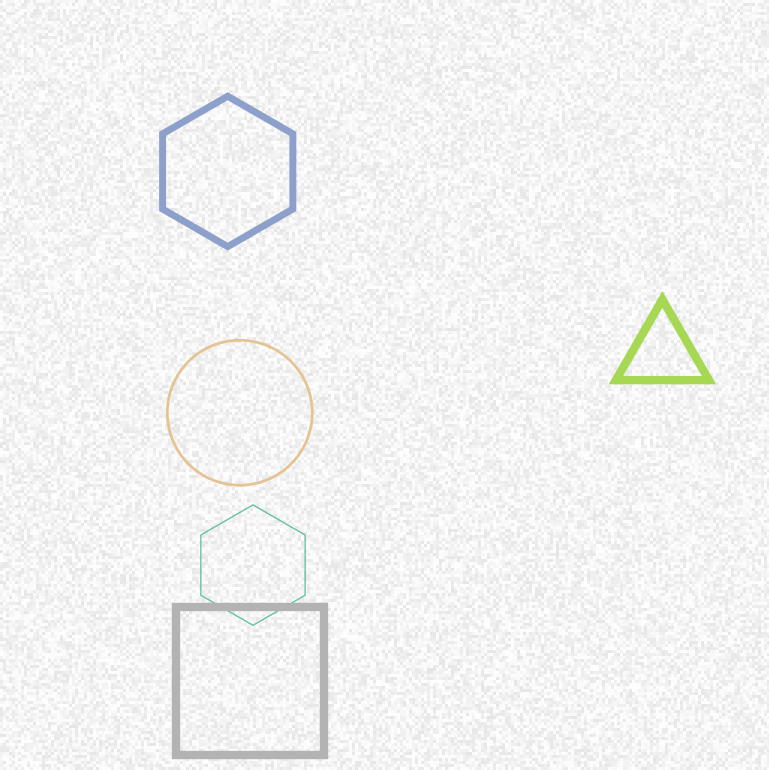[{"shape": "hexagon", "thickness": 0.5, "radius": 0.39, "center": [0.329, 0.266]}, {"shape": "hexagon", "thickness": 2.5, "radius": 0.49, "center": [0.296, 0.777]}, {"shape": "triangle", "thickness": 3, "radius": 0.35, "center": [0.86, 0.541]}, {"shape": "circle", "thickness": 1, "radius": 0.47, "center": [0.311, 0.464]}, {"shape": "square", "thickness": 3, "radius": 0.48, "center": [0.324, 0.115]}]